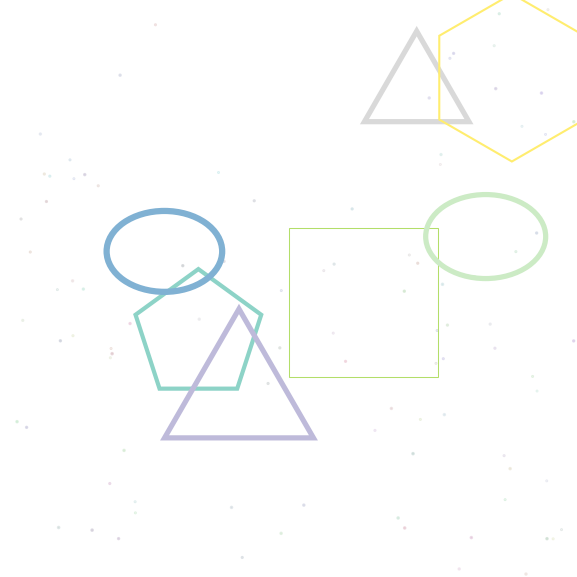[{"shape": "pentagon", "thickness": 2, "radius": 0.57, "center": [0.344, 0.419]}, {"shape": "triangle", "thickness": 2.5, "radius": 0.74, "center": [0.414, 0.315]}, {"shape": "oval", "thickness": 3, "radius": 0.5, "center": [0.285, 0.564]}, {"shape": "square", "thickness": 0.5, "radius": 0.64, "center": [0.63, 0.475]}, {"shape": "triangle", "thickness": 2.5, "radius": 0.52, "center": [0.722, 0.841]}, {"shape": "oval", "thickness": 2.5, "radius": 0.52, "center": [0.841, 0.59]}, {"shape": "hexagon", "thickness": 1, "radius": 0.73, "center": [0.886, 0.865]}]